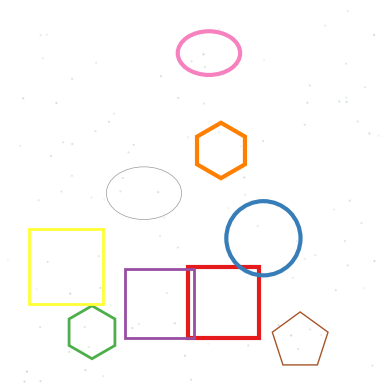[{"shape": "square", "thickness": 3, "radius": 0.46, "center": [0.58, 0.215]}, {"shape": "circle", "thickness": 3, "radius": 0.48, "center": [0.684, 0.381]}, {"shape": "hexagon", "thickness": 2, "radius": 0.34, "center": [0.239, 0.137]}, {"shape": "square", "thickness": 2, "radius": 0.45, "center": [0.414, 0.212]}, {"shape": "hexagon", "thickness": 3, "radius": 0.36, "center": [0.574, 0.609]}, {"shape": "square", "thickness": 2, "radius": 0.48, "center": [0.171, 0.308]}, {"shape": "pentagon", "thickness": 1, "radius": 0.38, "center": [0.78, 0.114]}, {"shape": "oval", "thickness": 3, "radius": 0.41, "center": [0.543, 0.862]}, {"shape": "oval", "thickness": 0.5, "radius": 0.49, "center": [0.374, 0.498]}]